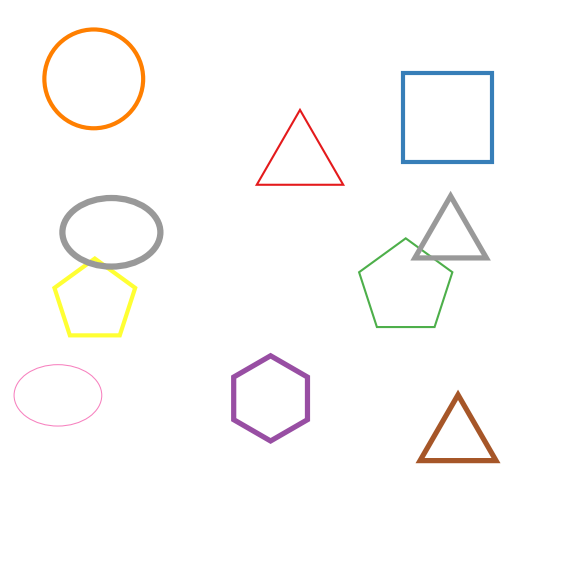[{"shape": "triangle", "thickness": 1, "radius": 0.43, "center": [0.519, 0.722]}, {"shape": "square", "thickness": 2, "radius": 0.39, "center": [0.775, 0.796]}, {"shape": "pentagon", "thickness": 1, "radius": 0.42, "center": [0.703, 0.502]}, {"shape": "hexagon", "thickness": 2.5, "radius": 0.37, "center": [0.469, 0.309]}, {"shape": "circle", "thickness": 2, "radius": 0.43, "center": [0.162, 0.863]}, {"shape": "pentagon", "thickness": 2, "radius": 0.37, "center": [0.164, 0.478]}, {"shape": "triangle", "thickness": 2.5, "radius": 0.38, "center": [0.793, 0.24]}, {"shape": "oval", "thickness": 0.5, "radius": 0.38, "center": [0.1, 0.315]}, {"shape": "triangle", "thickness": 2.5, "radius": 0.36, "center": [0.78, 0.588]}, {"shape": "oval", "thickness": 3, "radius": 0.42, "center": [0.193, 0.597]}]